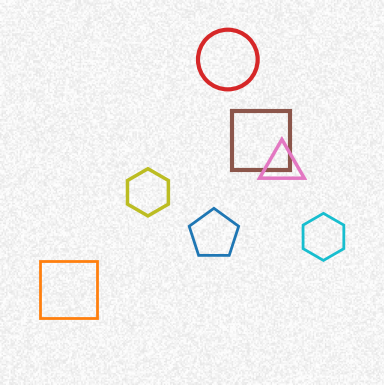[{"shape": "pentagon", "thickness": 2, "radius": 0.34, "center": [0.556, 0.391]}, {"shape": "square", "thickness": 2, "radius": 0.37, "center": [0.178, 0.249]}, {"shape": "circle", "thickness": 3, "radius": 0.39, "center": [0.592, 0.845]}, {"shape": "square", "thickness": 3, "radius": 0.38, "center": [0.678, 0.635]}, {"shape": "triangle", "thickness": 2.5, "radius": 0.34, "center": [0.732, 0.571]}, {"shape": "hexagon", "thickness": 2.5, "radius": 0.31, "center": [0.384, 0.5]}, {"shape": "hexagon", "thickness": 2, "radius": 0.31, "center": [0.84, 0.385]}]